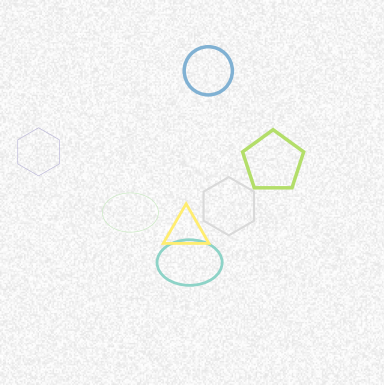[{"shape": "oval", "thickness": 2, "radius": 0.42, "center": [0.492, 0.318]}, {"shape": "hexagon", "thickness": 0.5, "radius": 0.31, "center": [0.1, 0.606]}, {"shape": "circle", "thickness": 2.5, "radius": 0.31, "center": [0.541, 0.816]}, {"shape": "pentagon", "thickness": 2.5, "radius": 0.42, "center": [0.709, 0.58]}, {"shape": "hexagon", "thickness": 1.5, "radius": 0.38, "center": [0.594, 0.464]}, {"shape": "oval", "thickness": 0.5, "radius": 0.36, "center": [0.339, 0.448]}, {"shape": "triangle", "thickness": 2, "radius": 0.34, "center": [0.483, 0.402]}]